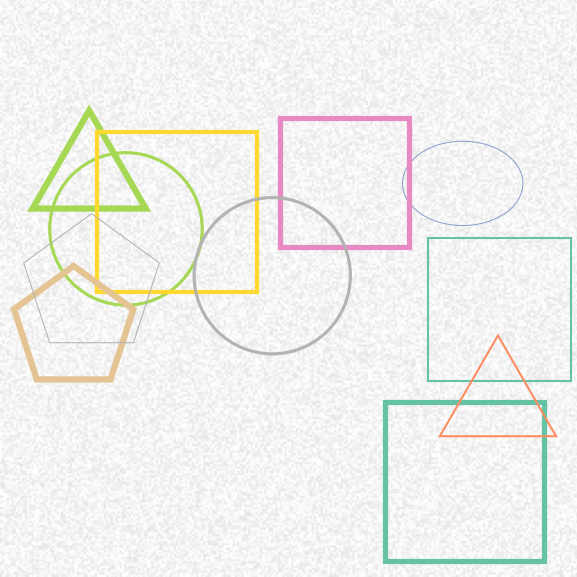[{"shape": "square", "thickness": 1, "radius": 0.62, "center": [0.866, 0.464]}, {"shape": "square", "thickness": 2.5, "radius": 0.69, "center": [0.805, 0.165]}, {"shape": "triangle", "thickness": 1, "radius": 0.58, "center": [0.862, 0.302]}, {"shape": "oval", "thickness": 0.5, "radius": 0.52, "center": [0.801, 0.682]}, {"shape": "square", "thickness": 2.5, "radius": 0.56, "center": [0.596, 0.683]}, {"shape": "triangle", "thickness": 3, "radius": 0.57, "center": [0.154, 0.695]}, {"shape": "circle", "thickness": 1.5, "radius": 0.66, "center": [0.218, 0.603]}, {"shape": "square", "thickness": 2, "radius": 0.69, "center": [0.306, 0.632]}, {"shape": "pentagon", "thickness": 3, "radius": 0.54, "center": [0.128, 0.43]}, {"shape": "circle", "thickness": 1.5, "radius": 0.68, "center": [0.471, 0.522]}, {"shape": "pentagon", "thickness": 0.5, "radius": 0.62, "center": [0.159, 0.506]}]